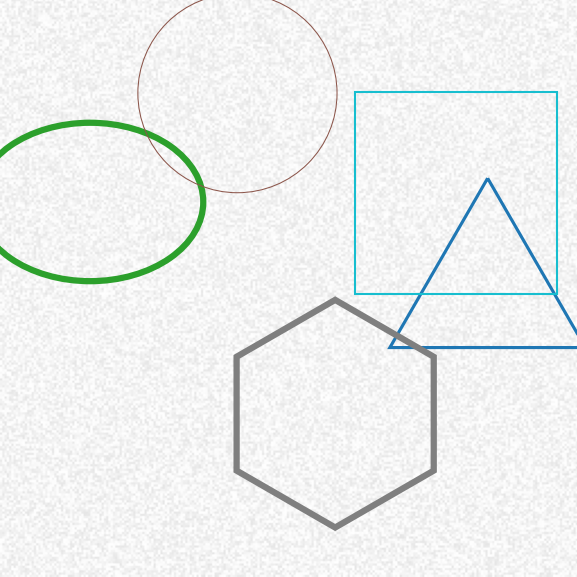[{"shape": "triangle", "thickness": 1.5, "radius": 0.98, "center": [0.844, 0.495]}, {"shape": "oval", "thickness": 3, "radius": 0.98, "center": [0.156, 0.649]}, {"shape": "circle", "thickness": 0.5, "radius": 0.86, "center": [0.411, 0.838]}, {"shape": "hexagon", "thickness": 3, "radius": 0.99, "center": [0.58, 0.283]}, {"shape": "square", "thickness": 1, "radius": 0.87, "center": [0.79, 0.666]}]